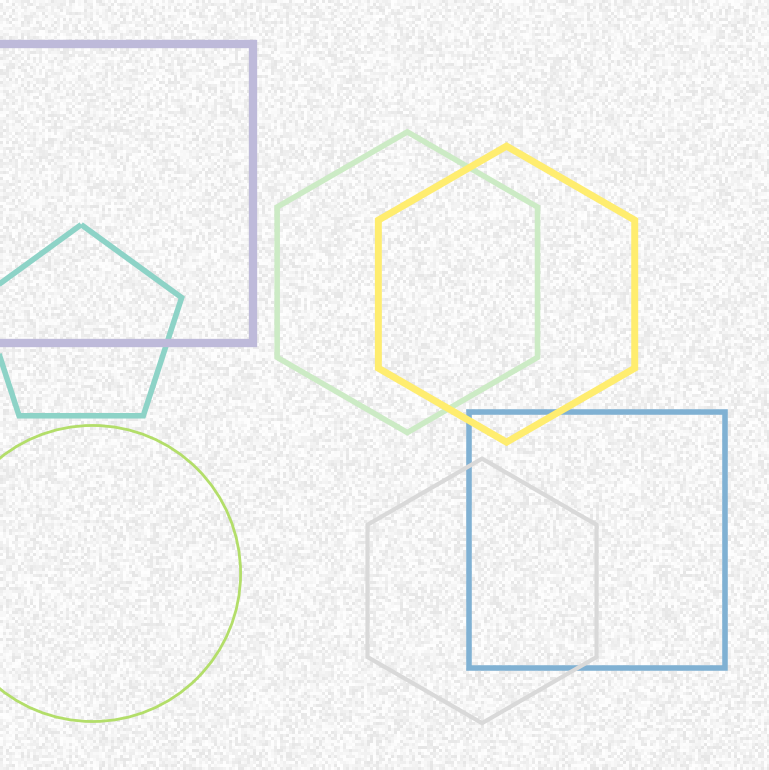[{"shape": "pentagon", "thickness": 2, "radius": 0.69, "center": [0.105, 0.571]}, {"shape": "square", "thickness": 3, "radius": 0.97, "center": [0.135, 0.749]}, {"shape": "square", "thickness": 2, "radius": 0.83, "center": [0.775, 0.299]}, {"shape": "circle", "thickness": 1, "radius": 0.96, "center": [0.12, 0.255]}, {"shape": "hexagon", "thickness": 1.5, "radius": 0.86, "center": [0.626, 0.233]}, {"shape": "hexagon", "thickness": 2, "radius": 0.98, "center": [0.529, 0.633]}, {"shape": "hexagon", "thickness": 2.5, "radius": 0.96, "center": [0.658, 0.618]}]